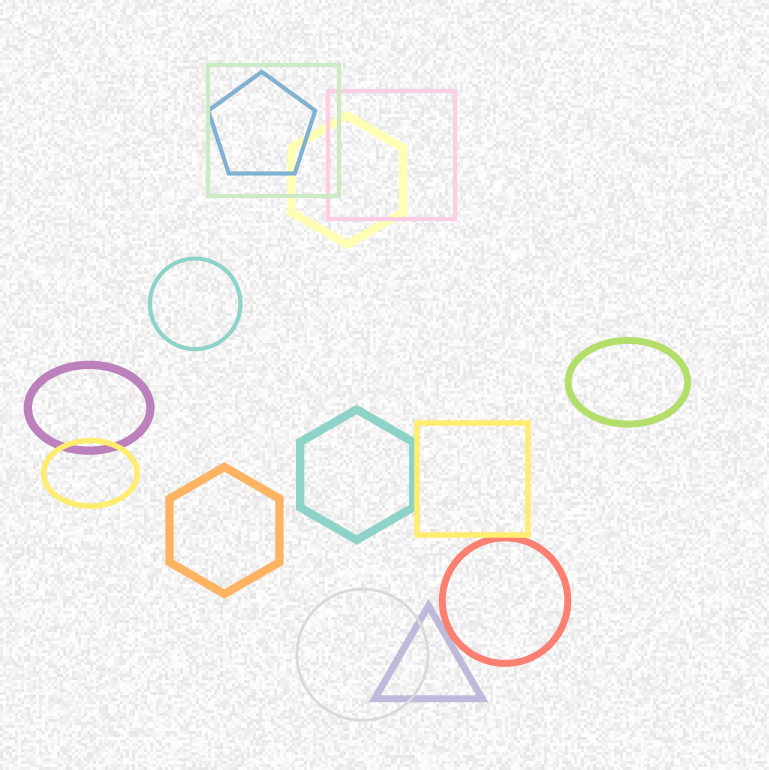[{"shape": "circle", "thickness": 1.5, "radius": 0.29, "center": [0.253, 0.605]}, {"shape": "hexagon", "thickness": 3, "radius": 0.42, "center": [0.463, 0.383]}, {"shape": "hexagon", "thickness": 3, "radius": 0.42, "center": [0.451, 0.766]}, {"shape": "triangle", "thickness": 2.5, "radius": 0.4, "center": [0.557, 0.133]}, {"shape": "circle", "thickness": 2.5, "radius": 0.41, "center": [0.656, 0.22]}, {"shape": "pentagon", "thickness": 1.5, "radius": 0.36, "center": [0.34, 0.834]}, {"shape": "hexagon", "thickness": 3, "radius": 0.41, "center": [0.291, 0.311]}, {"shape": "oval", "thickness": 2.5, "radius": 0.39, "center": [0.815, 0.504]}, {"shape": "square", "thickness": 1.5, "radius": 0.41, "center": [0.509, 0.799]}, {"shape": "circle", "thickness": 1, "radius": 0.43, "center": [0.471, 0.15]}, {"shape": "oval", "thickness": 3, "radius": 0.4, "center": [0.116, 0.47]}, {"shape": "square", "thickness": 1.5, "radius": 0.43, "center": [0.356, 0.831]}, {"shape": "oval", "thickness": 2, "radius": 0.3, "center": [0.117, 0.385]}, {"shape": "square", "thickness": 2, "radius": 0.36, "center": [0.614, 0.378]}]